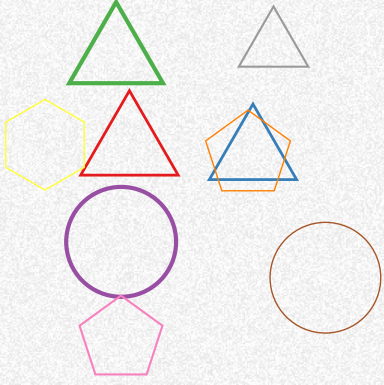[{"shape": "triangle", "thickness": 2, "radius": 0.73, "center": [0.336, 0.618]}, {"shape": "triangle", "thickness": 2, "radius": 0.65, "center": [0.657, 0.599]}, {"shape": "triangle", "thickness": 3, "radius": 0.7, "center": [0.302, 0.854]}, {"shape": "circle", "thickness": 3, "radius": 0.71, "center": [0.315, 0.372]}, {"shape": "pentagon", "thickness": 1, "radius": 0.58, "center": [0.644, 0.598]}, {"shape": "hexagon", "thickness": 1, "radius": 0.59, "center": [0.117, 0.624]}, {"shape": "circle", "thickness": 1, "radius": 0.72, "center": [0.845, 0.279]}, {"shape": "pentagon", "thickness": 1.5, "radius": 0.57, "center": [0.314, 0.119]}, {"shape": "triangle", "thickness": 1.5, "radius": 0.52, "center": [0.71, 0.879]}]